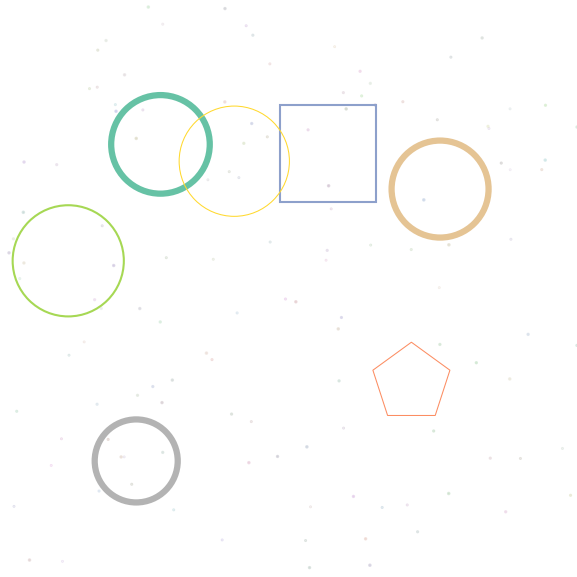[{"shape": "circle", "thickness": 3, "radius": 0.43, "center": [0.278, 0.749]}, {"shape": "pentagon", "thickness": 0.5, "radius": 0.35, "center": [0.712, 0.336]}, {"shape": "square", "thickness": 1, "radius": 0.42, "center": [0.568, 0.733]}, {"shape": "circle", "thickness": 1, "radius": 0.48, "center": [0.118, 0.547]}, {"shape": "circle", "thickness": 0.5, "radius": 0.48, "center": [0.406, 0.72]}, {"shape": "circle", "thickness": 3, "radius": 0.42, "center": [0.762, 0.672]}, {"shape": "circle", "thickness": 3, "radius": 0.36, "center": [0.236, 0.201]}]